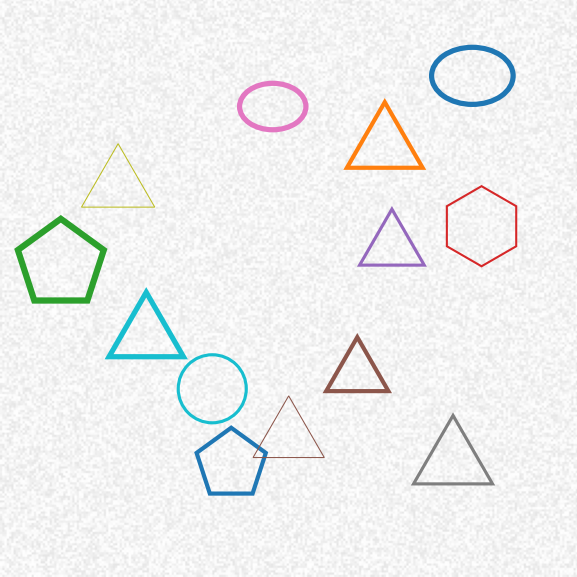[{"shape": "oval", "thickness": 2.5, "radius": 0.35, "center": [0.818, 0.868]}, {"shape": "pentagon", "thickness": 2, "radius": 0.32, "center": [0.4, 0.195]}, {"shape": "triangle", "thickness": 2, "radius": 0.38, "center": [0.666, 0.746]}, {"shape": "pentagon", "thickness": 3, "radius": 0.39, "center": [0.105, 0.542]}, {"shape": "hexagon", "thickness": 1, "radius": 0.35, "center": [0.834, 0.607]}, {"shape": "triangle", "thickness": 1.5, "radius": 0.32, "center": [0.679, 0.572]}, {"shape": "triangle", "thickness": 0.5, "radius": 0.36, "center": [0.5, 0.242]}, {"shape": "triangle", "thickness": 2, "radius": 0.31, "center": [0.619, 0.353]}, {"shape": "oval", "thickness": 2.5, "radius": 0.29, "center": [0.472, 0.815]}, {"shape": "triangle", "thickness": 1.5, "radius": 0.39, "center": [0.784, 0.201]}, {"shape": "triangle", "thickness": 0.5, "radius": 0.37, "center": [0.205, 0.677]}, {"shape": "circle", "thickness": 1.5, "radius": 0.29, "center": [0.368, 0.326]}, {"shape": "triangle", "thickness": 2.5, "radius": 0.37, "center": [0.253, 0.419]}]